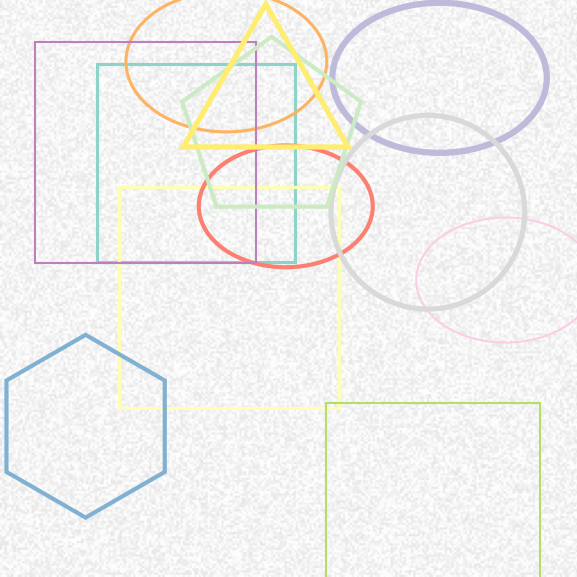[{"shape": "square", "thickness": 1.5, "radius": 0.86, "center": [0.34, 0.716]}, {"shape": "square", "thickness": 1.5, "radius": 0.95, "center": [0.396, 0.484]}, {"shape": "oval", "thickness": 3, "radius": 0.93, "center": [0.761, 0.864]}, {"shape": "oval", "thickness": 2, "radius": 0.75, "center": [0.495, 0.642]}, {"shape": "hexagon", "thickness": 2, "radius": 0.79, "center": [0.148, 0.261]}, {"shape": "oval", "thickness": 1.5, "radius": 0.87, "center": [0.392, 0.893]}, {"shape": "square", "thickness": 1, "radius": 0.93, "center": [0.749, 0.115]}, {"shape": "oval", "thickness": 1, "radius": 0.77, "center": [0.875, 0.514]}, {"shape": "circle", "thickness": 2.5, "radius": 0.84, "center": [0.741, 0.632]}, {"shape": "square", "thickness": 1, "radius": 0.96, "center": [0.252, 0.735]}, {"shape": "pentagon", "thickness": 2, "radius": 0.81, "center": [0.47, 0.773]}, {"shape": "triangle", "thickness": 2.5, "radius": 0.82, "center": [0.46, 0.827]}]